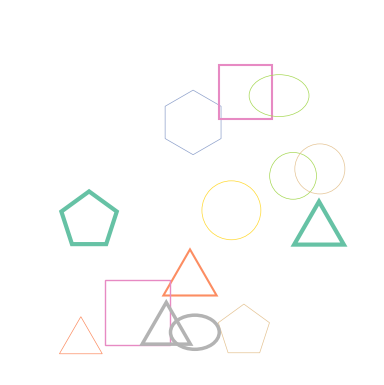[{"shape": "triangle", "thickness": 3, "radius": 0.37, "center": [0.829, 0.402]}, {"shape": "pentagon", "thickness": 3, "radius": 0.38, "center": [0.231, 0.427]}, {"shape": "triangle", "thickness": 1.5, "radius": 0.4, "center": [0.493, 0.272]}, {"shape": "triangle", "thickness": 0.5, "radius": 0.32, "center": [0.21, 0.113]}, {"shape": "hexagon", "thickness": 0.5, "radius": 0.42, "center": [0.502, 0.682]}, {"shape": "square", "thickness": 1, "radius": 0.42, "center": [0.356, 0.187]}, {"shape": "square", "thickness": 1.5, "radius": 0.35, "center": [0.638, 0.762]}, {"shape": "oval", "thickness": 0.5, "radius": 0.39, "center": [0.725, 0.752]}, {"shape": "circle", "thickness": 0.5, "radius": 0.3, "center": [0.761, 0.543]}, {"shape": "circle", "thickness": 0.5, "radius": 0.38, "center": [0.601, 0.454]}, {"shape": "circle", "thickness": 0.5, "radius": 0.33, "center": [0.831, 0.561]}, {"shape": "pentagon", "thickness": 0.5, "radius": 0.35, "center": [0.633, 0.14]}, {"shape": "triangle", "thickness": 2.5, "radius": 0.36, "center": [0.432, 0.142]}, {"shape": "oval", "thickness": 2.5, "radius": 0.32, "center": [0.506, 0.137]}]